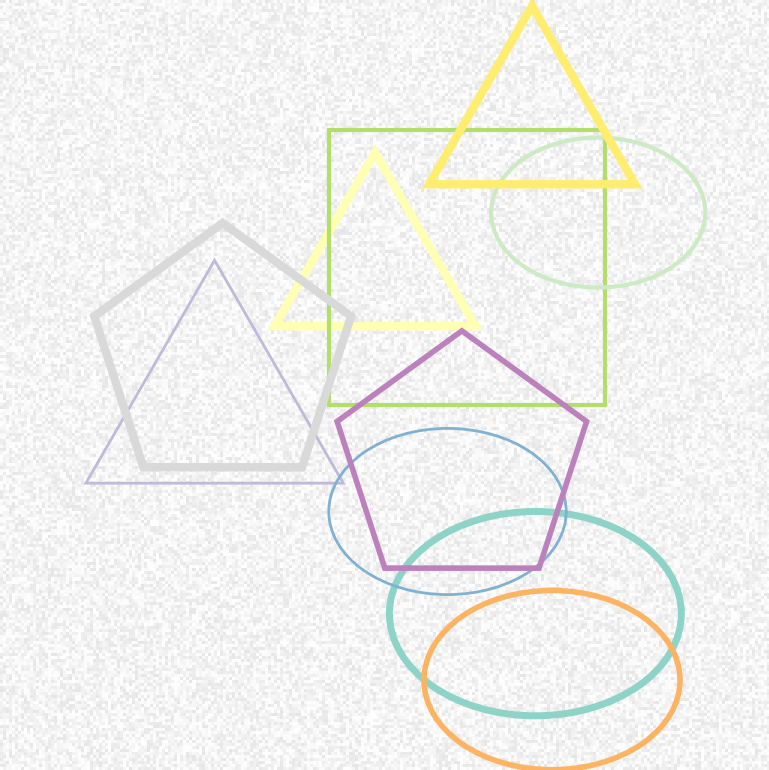[{"shape": "oval", "thickness": 2.5, "radius": 0.95, "center": [0.695, 0.203]}, {"shape": "triangle", "thickness": 3, "radius": 0.75, "center": [0.487, 0.652]}, {"shape": "triangle", "thickness": 1, "radius": 0.96, "center": [0.279, 0.469]}, {"shape": "oval", "thickness": 1, "radius": 0.77, "center": [0.581, 0.336]}, {"shape": "oval", "thickness": 2, "radius": 0.83, "center": [0.717, 0.117]}, {"shape": "square", "thickness": 1.5, "radius": 0.89, "center": [0.607, 0.652]}, {"shape": "pentagon", "thickness": 3, "radius": 0.88, "center": [0.289, 0.535]}, {"shape": "pentagon", "thickness": 2, "radius": 0.85, "center": [0.6, 0.4]}, {"shape": "oval", "thickness": 1.5, "radius": 0.7, "center": [0.777, 0.724]}, {"shape": "triangle", "thickness": 3, "radius": 0.77, "center": [0.691, 0.838]}]